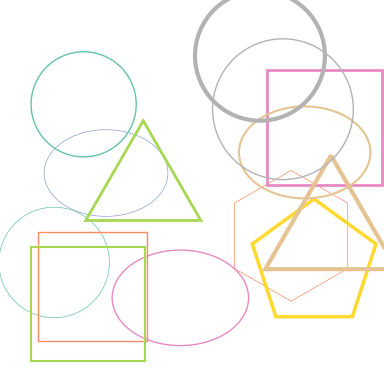[{"shape": "circle", "thickness": 0.5, "radius": 0.72, "center": [0.141, 0.318]}, {"shape": "circle", "thickness": 1, "radius": 0.68, "center": [0.217, 0.729]}, {"shape": "square", "thickness": 1, "radius": 0.71, "center": [0.24, 0.255]}, {"shape": "hexagon", "thickness": 0.5, "radius": 0.85, "center": [0.756, 0.388]}, {"shape": "oval", "thickness": 0.5, "radius": 0.8, "center": [0.275, 0.551]}, {"shape": "oval", "thickness": 1, "radius": 0.89, "center": [0.468, 0.226]}, {"shape": "square", "thickness": 2, "radius": 0.74, "center": [0.843, 0.669]}, {"shape": "square", "thickness": 1.5, "radius": 0.74, "center": [0.228, 0.21]}, {"shape": "triangle", "thickness": 2, "radius": 0.86, "center": [0.372, 0.514]}, {"shape": "pentagon", "thickness": 2.5, "radius": 0.84, "center": [0.816, 0.314]}, {"shape": "triangle", "thickness": 3, "radius": 0.99, "center": [0.86, 0.399]}, {"shape": "oval", "thickness": 1.5, "radius": 0.85, "center": [0.791, 0.604]}, {"shape": "circle", "thickness": 3, "radius": 0.84, "center": [0.675, 0.855]}, {"shape": "circle", "thickness": 1, "radius": 0.91, "center": [0.735, 0.716]}]